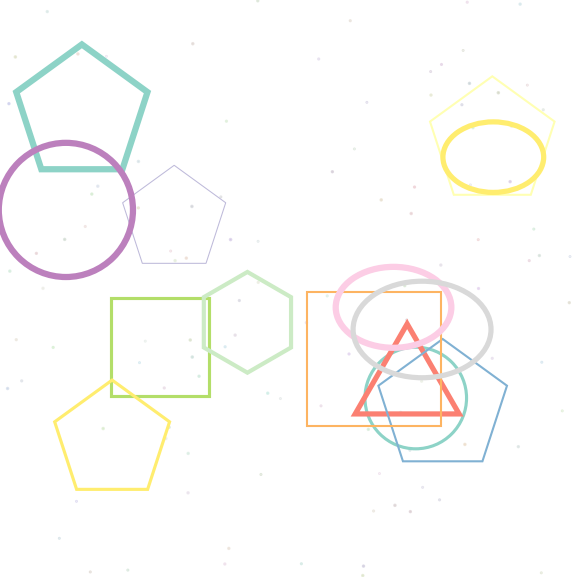[{"shape": "circle", "thickness": 1.5, "radius": 0.44, "center": [0.72, 0.31]}, {"shape": "pentagon", "thickness": 3, "radius": 0.6, "center": [0.142, 0.803]}, {"shape": "pentagon", "thickness": 1, "radius": 0.57, "center": [0.852, 0.754]}, {"shape": "pentagon", "thickness": 0.5, "radius": 0.47, "center": [0.302, 0.619]}, {"shape": "triangle", "thickness": 2.5, "radius": 0.52, "center": [0.705, 0.334]}, {"shape": "pentagon", "thickness": 1, "radius": 0.59, "center": [0.767, 0.295]}, {"shape": "square", "thickness": 1, "radius": 0.58, "center": [0.648, 0.378]}, {"shape": "square", "thickness": 1.5, "radius": 0.42, "center": [0.277, 0.398]}, {"shape": "oval", "thickness": 3, "radius": 0.5, "center": [0.681, 0.467]}, {"shape": "oval", "thickness": 2.5, "radius": 0.6, "center": [0.731, 0.429]}, {"shape": "circle", "thickness": 3, "radius": 0.58, "center": [0.114, 0.636]}, {"shape": "hexagon", "thickness": 2, "radius": 0.44, "center": [0.428, 0.441]}, {"shape": "oval", "thickness": 2.5, "radius": 0.44, "center": [0.854, 0.727]}, {"shape": "pentagon", "thickness": 1.5, "radius": 0.52, "center": [0.194, 0.236]}]